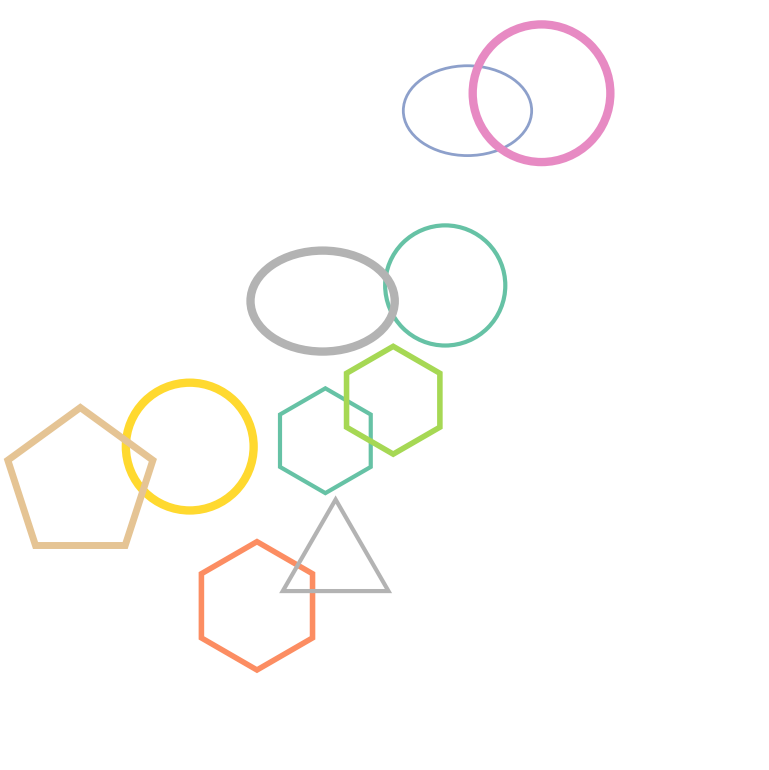[{"shape": "circle", "thickness": 1.5, "radius": 0.39, "center": [0.578, 0.629]}, {"shape": "hexagon", "thickness": 1.5, "radius": 0.34, "center": [0.423, 0.428]}, {"shape": "hexagon", "thickness": 2, "radius": 0.42, "center": [0.334, 0.213]}, {"shape": "oval", "thickness": 1, "radius": 0.42, "center": [0.607, 0.856]}, {"shape": "circle", "thickness": 3, "radius": 0.45, "center": [0.703, 0.879]}, {"shape": "hexagon", "thickness": 2, "radius": 0.35, "center": [0.511, 0.48]}, {"shape": "circle", "thickness": 3, "radius": 0.41, "center": [0.246, 0.42]}, {"shape": "pentagon", "thickness": 2.5, "radius": 0.5, "center": [0.104, 0.372]}, {"shape": "oval", "thickness": 3, "radius": 0.47, "center": [0.419, 0.609]}, {"shape": "triangle", "thickness": 1.5, "radius": 0.4, "center": [0.436, 0.272]}]